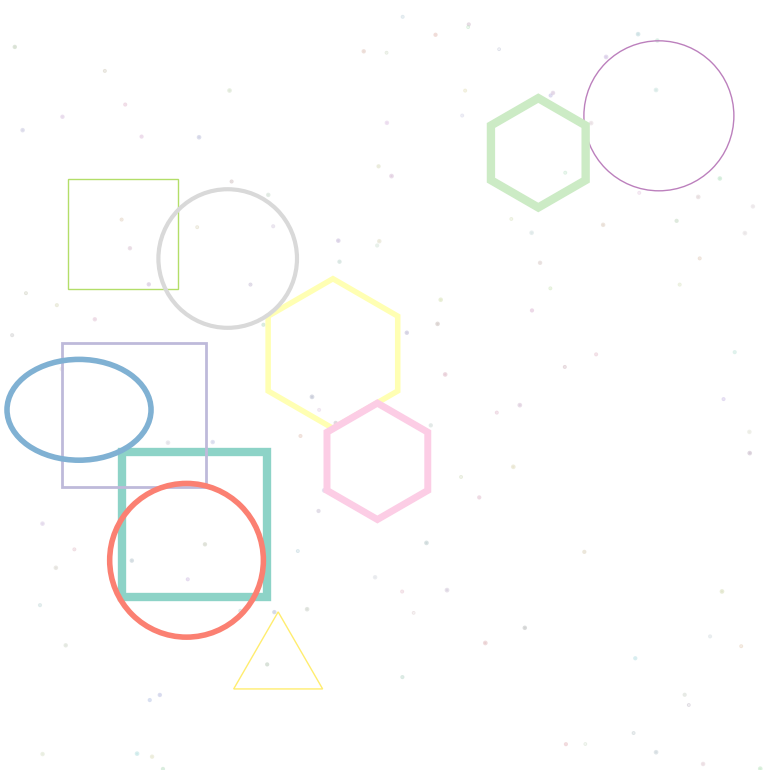[{"shape": "square", "thickness": 3, "radius": 0.47, "center": [0.252, 0.318]}, {"shape": "hexagon", "thickness": 2, "radius": 0.49, "center": [0.432, 0.541]}, {"shape": "square", "thickness": 1, "radius": 0.47, "center": [0.174, 0.461]}, {"shape": "circle", "thickness": 2, "radius": 0.5, "center": [0.242, 0.272]}, {"shape": "oval", "thickness": 2, "radius": 0.47, "center": [0.103, 0.468]}, {"shape": "square", "thickness": 0.5, "radius": 0.36, "center": [0.159, 0.696]}, {"shape": "hexagon", "thickness": 2.5, "radius": 0.38, "center": [0.49, 0.401]}, {"shape": "circle", "thickness": 1.5, "radius": 0.45, "center": [0.296, 0.664]}, {"shape": "circle", "thickness": 0.5, "radius": 0.49, "center": [0.856, 0.85]}, {"shape": "hexagon", "thickness": 3, "radius": 0.36, "center": [0.699, 0.802]}, {"shape": "triangle", "thickness": 0.5, "radius": 0.33, "center": [0.361, 0.139]}]